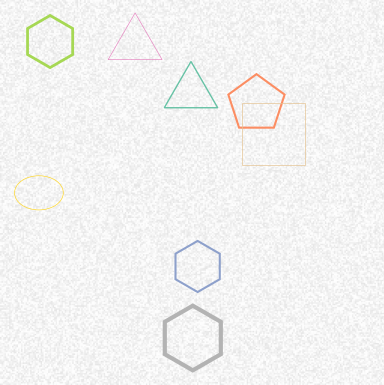[{"shape": "triangle", "thickness": 1, "radius": 0.4, "center": [0.496, 0.76]}, {"shape": "pentagon", "thickness": 1.5, "radius": 0.38, "center": [0.666, 0.731]}, {"shape": "hexagon", "thickness": 1.5, "radius": 0.33, "center": [0.513, 0.308]}, {"shape": "triangle", "thickness": 0.5, "radius": 0.4, "center": [0.351, 0.886]}, {"shape": "hexagon", "thickness": 2, "radius": 0.34, "center": [0.13, 0.892]}, {"shape": "oval", "thickness": 0.5, "radius": 0.32, "center": [0.101, 0.499]}, {"shape": "square", "thickness": 0.5, "radius": 0.4, "center": [0.711, 0.652]}, {"shape": "hexagon", "thickness": 3, "radius": 0.42, "center": [0.501, 0.122]}]